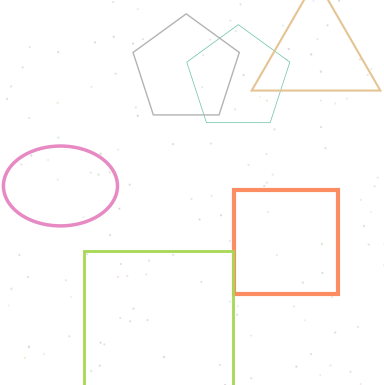[{"shape": "pentagon", "thickness": 0.5, "radius": 0.7, "center": [0.619, 0.795]}, {"shape": "square", "thickness": 3, "radius": 0.68, "center": [0.743, 0.371]}, {"shape": "oval", "thickness": 2.5, "radius": 0.74, "center": [0.157, 0.517]}, {"shape": "square", "thickness": 2, "radius": 0.97, "center": [0.411, 0.154]}, {"shape": "triangle", "thickness": 1.5, "radius": 0.96, "center": [0.821, 0.861]}, {"shape": "pentagon", "thickness": 1, "radius": 0.73, "center": [0.484, 0.819]}]